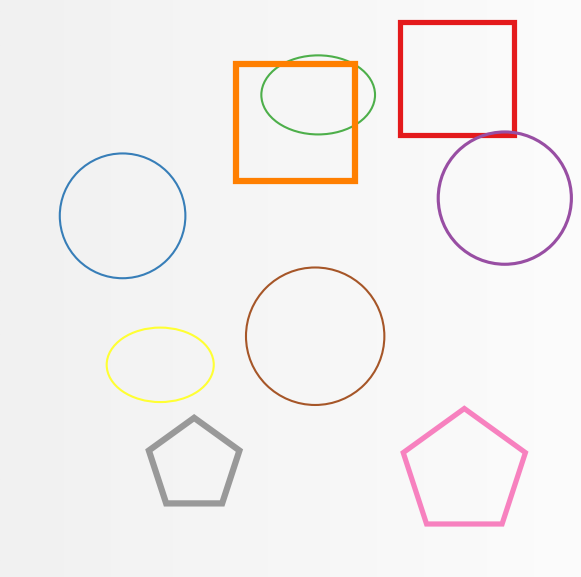[{"shape": "square", "thickness": 2.5, "radius": 0.49, "center": [0.787, 0.864]}, {"shape": "circle", "thickness": 1, "radius": 0.54, "center": [0.211, 0.625]}, {"shape": "oval", "thickness": 1, "radius": 0.49, "center": [0.547, 0.835]}, {"shape": "circle", "thickness": 1.5, "radius": 0.57, "center": [0.868, 0.656]}, {"shape": "square", "thickness": 3, "radius": 0.51, "center": [0.508, 0.787]}, {"shape": "oval", "thickness": 1, "radius": 0.46, "center": [0.276, 0.367]}, {"shape": "circle", "thickness": 1, "radius": 0.6, "center": [0.542, 0.417]}, {"shape": "pentagon", "thickness": 2.5, "radius": 0.55, "center": [0.799, 0.181]}, {"shape": "pentagon", "thickness": 3, "radius": 0.41, "center": [0.334, 0.194]}]